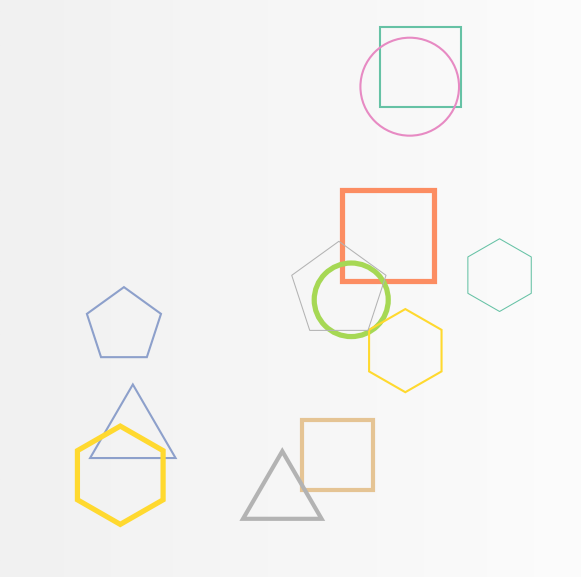[{"shape": "square", "thickness": 1, "radius": 0.35, "center": [0.724, 0.883]}, {"shape": "hexagon", "thickness": 0.5, "radius": 0.31, "center": [0.859, 0.523]}, {"shape": "square", "thickness": 2.5, "radius": 0.4, "center": [0.667, 0.591]}, {"shape": "pentagon", "thickness": 1, "radius": 0.34, "center": [0.213, 0.435]}, {"shape": "triangle", "thickness": 1, "radius": 0.42, "center": [0.229, 0.248]}, {"shape": "circle", "thickness": 1, "radius": 0.42, "center": [0.705, 0.849]}, {"shape": "circle", "thickness": 2.5, "radius": 0.32, "center": [0.604, 0.48]}, {"shape": "hexagon", "thickness": 2.5, "radius": 0.43, "center": [0.207, 0.176]}, {"shape": "hexagon", "thickness": 1, "radius": 0.36, "center": [0.697, 0.392]}, {"shape": "square", "thickness": 2, "radius": 0.31, "center": [0.581, 0.211]}, {"shape": "pentagon", "thickness": 0.5, "radius": 0.43, "center": [0.583, 0.496]}, {"shape": "triangle", "thickness": 2, "radius": 0.39, "center": [0.486, 0.14]}]